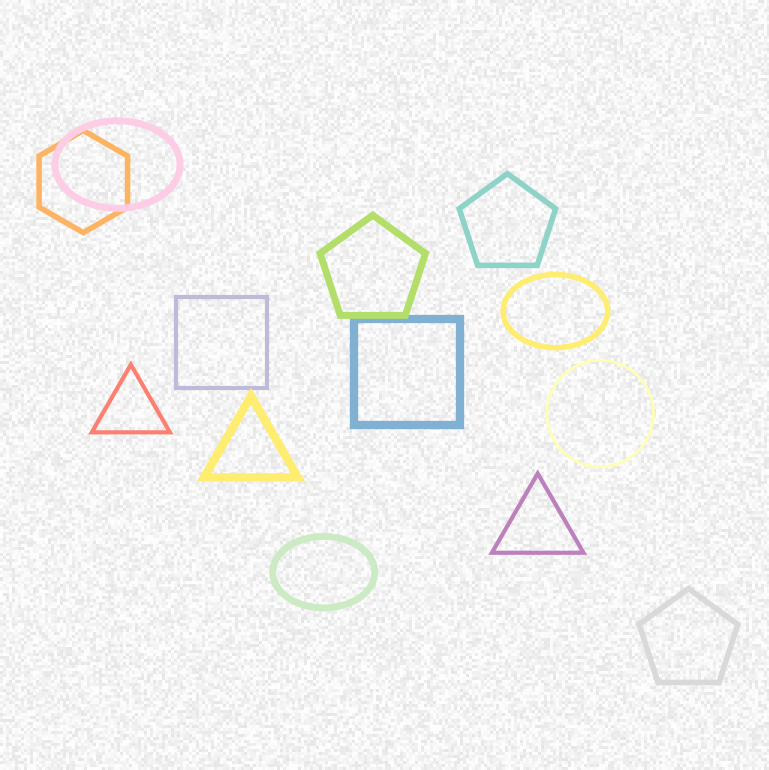[{"shape": "pentagon", "thickness": 2, "radius": 0.33, "center": [0.659, 0.709]}, {"shape": "circle", "thickness": 1, "radius": 0.35, "center": [0.78, 0.463]}, {"shape": "square", "thickness": 1.5, "radius": 0.29, "center": [0.288, 0.555]}, {"shape": "triangle", "thickness": 1.5, "radius": 0.29, "center": [0.17, 0.468]}, {"shape": "square", "thickness": 3, "radius": 0.34, "center": [0.529, 0.517]}, {"shape": "hexagon", "thickness": 2, "radius": 0.33, "center": [0.108, 0.764]}, {"shape": "pentagon", "thickness": 2.5, "radius": 0.36, "center": [0.484, 0.649]}, {"shape": "oval", "thickness": 2.5, "radius": 0.41, "center": [0.153, 0.786]}, {"shape": "pentagon", "thickness": 2, "radius": 0.34, "center": [0.894, 0.168]}, {"shape": "triangle", "thickness": 1.5, "radius": 0.34, "center": [0.698, 0.316]}, {"shape": "oval", "thickness": 2.5, "radius": 0.33, "center": [0.42, 0.257]}, {"shape": "triangle", "thickness": 3, "radius": 0.35, "center": [0.326, 0.415]}, {"shape": "oval", "thickness": 2, "radius": 0.34, "center": [0.721, 0.596]}]